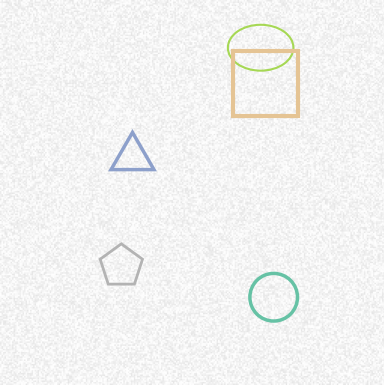[{"shape": "circle", "thickness": 2.5, "radius": 0.31, "center": [0.711, 0.228]}, {"shape": "triangle", "thickness": 2.5, "radius": 0.32, "center": [0.344, 0.592]}, {"shape": "oval", "thickness": 1.5, "radius": 0.43, "center": [0.677, 0.876]}, {"shape": "square", "thickness": 3, "radius": 0.42, "center": [0.69, 0.784]}, {"shape": "pentagon", "thickness": 2, "radius": 0.29, "center": [0.315, 0.309]}]